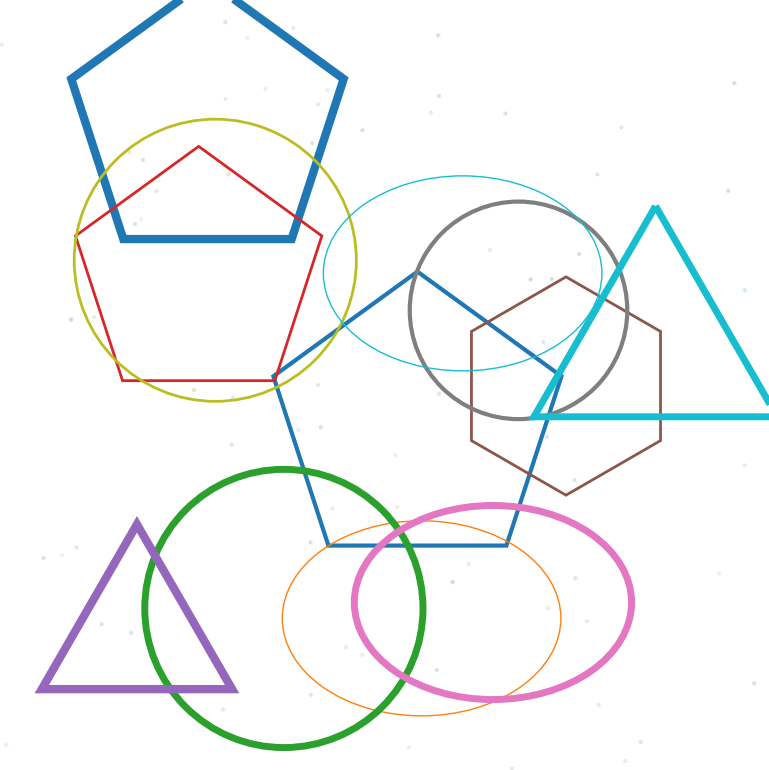[{"shape": "pentagon", "thickness": 1.5, "radius": 0.98, "center": [0.542, 0.451]}, {"shape": "pentagon", "thickness": 3, "radius": 0.93, "center": [0.269, 0.84]}, {"shape": "oval", "thickness": 0.5, "radius": 0.9, "center": [0.548, 0.197]}, {"shape": "circle", "thickness": 2.5, "radius": 0.9, "center": [0.369, 0.21]}, {"shape": "pentagon", "thickness": 1, "radius": 0.84, "center": [0.258, 0.642]}, {"shape": "triangle", "thickness": 3, "radius": 0.71, "center": [0.178, 0.176]}, {"shape": "hexagon", "thickness": 1, "radius": 0.71, "center": [0.735, 0.499]}, {"shape": "oval", "thickness": 2.5, "radius": 0.9, "center": [0.64, 0.218]}, {"shape": "circle", "thickness": 1.5, "radius": 0.71, "center": [0.673, 0.597]}, {"shape": "circle", "thickness": 1, "radius": 0.92, "center": [0.28, 0.662]}, {"shape": "triangle", "thickness": 2.5, "radius": 0.91, "center": [0.851, 0.55]}, {"shape": "oval", "thickness": 0.5, "radius": 0.9, "center": [0.601, 0.645]}]